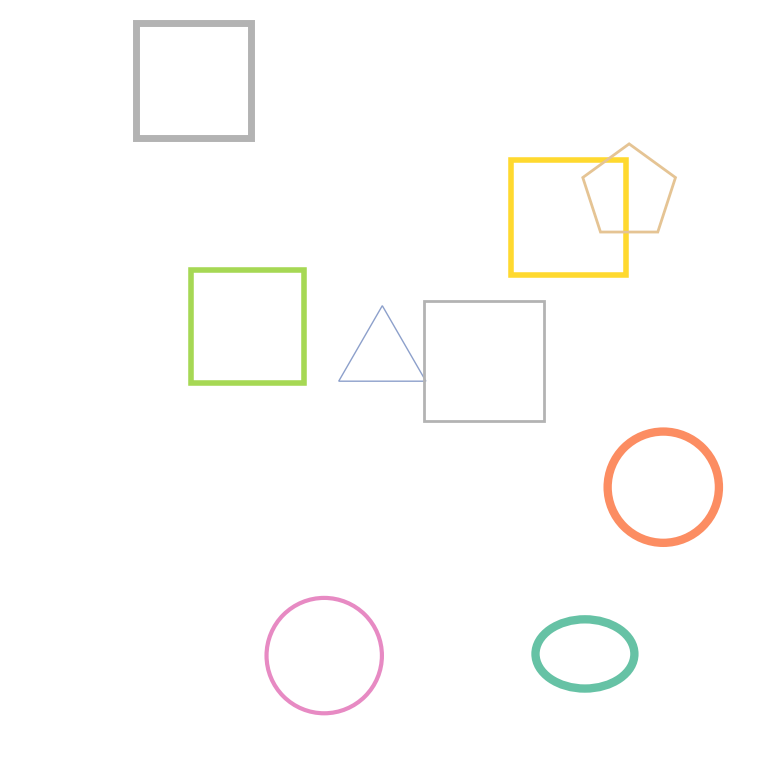[{"shape": "oval", "thickness": 3, "radius": 0.32, "center": [0.76, 0.151]}, {"shape": "circle", "thickness": 3, "radius": 0.36, "center": [0.861, 0.367]}, {"shape": "triangle", "thickness": 0.5, "radius": 0.33, "center": [0.496, 0.538]}, {"shape": "circle", "thickness": 1.5, "radius": 0.37, "center": [0.421, 0.149]}, {"shape": "square", "thickness": 2, "radius": 0.37, "center": [0.322, 0.576]}, {"shape": "square", "thickness": 2, "radius": 0.37, "center": [0.739, 0.718]}, {"shape": "pentagon", "thickness": 1, "radius": 0.32, "center": [0.817, 0.75]}, {"shape": "square", "thickness": 2.5, "radius": 0.37, "center": [0.252, 0.896]}, {"shape": "square", "thickness": 1, "radius": 0.39, "center": [0.629, 0.531]}]